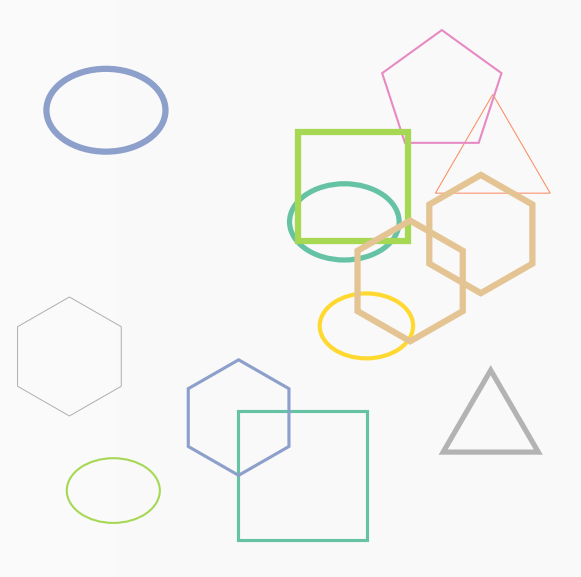[{"shape": "oval", "thickness": 2.5, "radius": 0.47, "center": [0.592, 0.615]}, {"shape": "square", "thickness": 1.5, "radius": 0.56, "center": [0.52, 0.176]}, {"shape": "triangle", "thickness": 0.5, "radius": 0.57, "center": [0.848, 0.722]}, {"shape": "hexagon", "thickness": 1.5, "radius": 0.5, "center": [0.411, 0.276]}, {"shape": "oval", "thickness": 3, "radius": 0.51, "center": [0.182, 0.808]}, {"shape": "pentagon", "thickness": 1, "radius": 0.54, "center": [0.76, 0.839]}, {"shape": "square", "thickness": 3, "radius": 0.47, "center": [0.608, 0.676]}, {"shape": "oval", "thickness": 1, "radius": 0.4, "center": [0.195, 0.15]}, {"shape": "oval", "thickness": 2, "radius": 0.4, "center": [0.63, 0.435]}, {"shape": "hexagon", "thickness": 3, "radius": 0.52, "center": [0.706, 0.513]}, {"shape": "hexagon", "thickness": 3, "radius": 0.51, "center": [0.827, 0.594]}, {"shape": "hexagon", "thickness": 0.5, "radius": 0.52, "center": [0.119, 0.382]}, {"shape": "triangle", "thickness": 2.5, "radius": 0.47, "center": [0.844, 0.264]}]